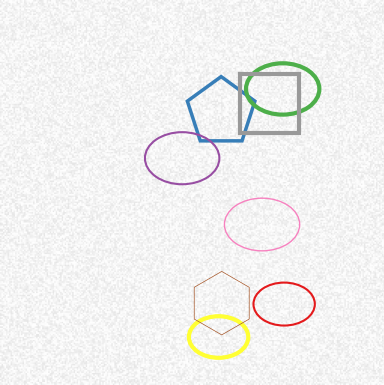[{"shape": "oval", "thickness": 1.5, "radius": 0.4, "center": [0.738, 0.21]}, {"shape": "pentagon", "thickness": 2.5, "radius": 0.46, "center": [0.574, 0.709]}, {"shape": "oval", "thickness": 3, "radius": 0.48, "center": [0.734, 0.769]}, {"shape": "oval", "thickness": 1.5, "radius": 0.48, "center": [0.473, 0.589]}, {"shape": "oval", "thickness": 3, "radius": 0.39, "center": [0.568, 0.125]}, {"shape": "hexagon", "thickness": 0.5, "radius": 0.41, "center": [0.576, 0.213]}, {"shape": "oval", "thickness": 1, "radius": 0.49, "center": [0.681, 0.417]}, {"shape": "square", "thickness": 3, "radius": 0.38, "center": [0.7, 0.732]}]